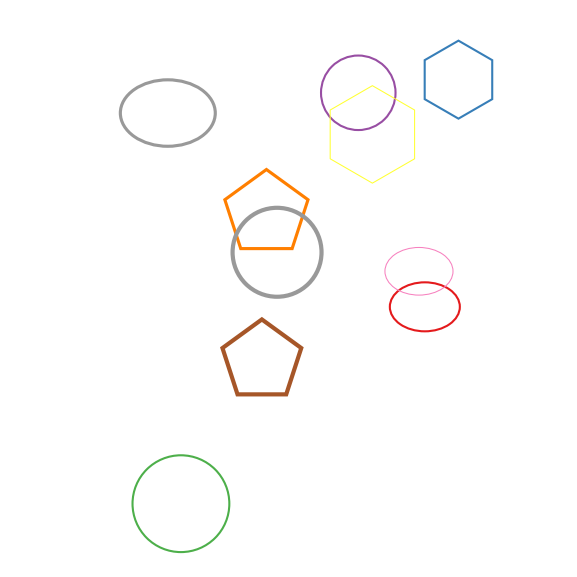[{"shape": "oval", "thickness": 1, "radius": 0.3, "center": [0.736, 0.468]}, {"shape": "hexagon", "thickness": 1, "radius": 0.34, "center": [0.794, 0.861]}, {"shape": "circle", "thickness": 1, "radius": 0.42, "center": [0.313, 0.127]}, {"shape": "circle", "thickness": 1, "radius": 0.32, "center": [0.62, 0.838]}, {"shape": "pentagon", "thickness": 1.5, "radius": 0.38, "center": [0.461, 0.63]}, {"shape": "hexagon", "thickness": 0.5, "radius": 0.42, "center": [0.645, 0.766]}, {"shape": "pentagon", "thickness": 2, "radius": 0.36, "center": [0.453, 0.374]}, {"shape": "oval", "thickness": 0.5, "radius": 0.29, "center": [0.725, 0.529]}, {"shape": "circle", "thickness": 2, "radius": 0.39, "center": [0.48, 0.562]}, {"shape": "oval", "thickness": 1.5, "radius": 0.41, "center": [0.291, 0.803]}]